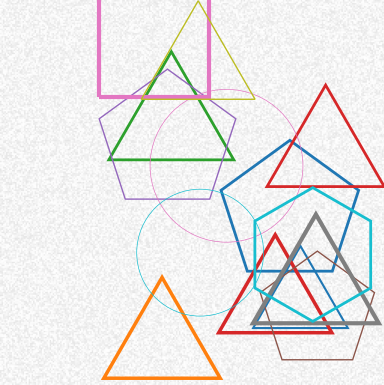[{"shape": "triangle", "thickness": 1.5, "radius": 0.71, "center": [0.781, 0.219]}, {"shape": "pentagon", "thickness": 2, "radius": 0.94, "center": [0.753, 0.448]}, {"shape": "triangle", "thickness": 2.5, "radius": 0.87, "center": [0.421, 0.105]}, {"shape": "triangle", "thickness": 2, "radius": 0.94, "center": [0.445, 0.678]}, {"shape": "triangle", "thickness": 2, "radius": 0.88, "center": [0.846, 0.603]}, {"shape": "triangle", "thickness": 2.5, "radius": 0.85, "center": [0.715, 0.221]}, {"shape": "pentagon", "thickness": 1, "radius": 0.93, "center": [0.435, 0.634]}, {"shape": "pentagon", "thickness": 1, "radius": 0.78, "center": [0.824, 0.192]}, {"shape": "square", "thickness": 3, "radius": 0.71, "center": [0.401, 0.89]}, {"shape": "circle", "thickness": 0.5, "radius": 0.99, "center": [0.588, 0.569]}, {"shape": "triangle", "thickness": 3, "radius": 0.94, "center": [0.821, 0.255]}, {"shape": "triangle", "thickness": 1, "radius": 0.85, "center": [0.515, 0.827]}, {"shape": "circle", "thickness": 0.5, "radius": 0.82, "center": [0.52, 0.344]}, {"shape": "hexagon", "thickness": 2, "radius": 0.87, "center": [0.812, 0.339]}]